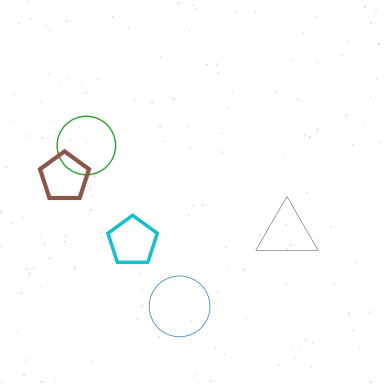[{"shape": "circle", "thickness": 0.5, "radius": 0.39, "center": [0.466, 0.204]}, {"shape": "circle", "thickness": 1, "radius": 0.38, "center": [0.224, 0.622]}, {"shape": "pentagon", "thickness": 3, "radius": 0.33, "center": [0.168, 0.54]}, {"shape": "triangle", "thickness": 0.5, "radius": 0.47, "center": [0.745, 0.396]}, {"shape": "pentagon", "thickness": 2.5, "radius": 0.34, "center": [0.344, 0.373]}]